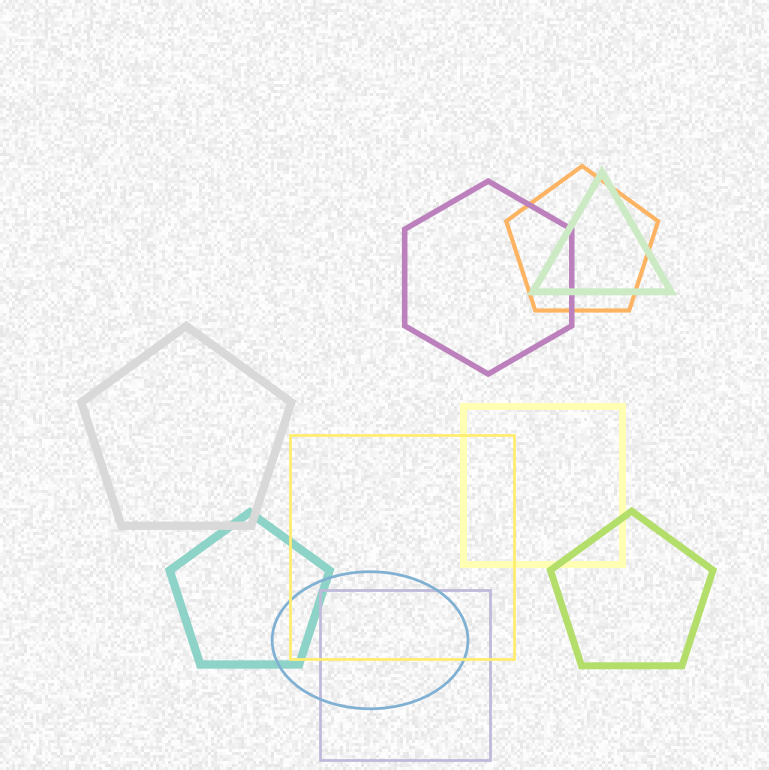[{"shape": "pentagon", "thickness": 3, "radius": 0.55, "center": [0.324, 0.225]}, {"shape": "square", "thickness": 2.5, "radius": 0.52, "center": [0.704, 0.37]}, {"shape": "square", "thickness": 1, "radius": 0.55, "center": [0.526, 0.123]}, {"shape": "oval", "thickness": 1, "radius": 0.64, "center": [0.481, 0.169]}, {"shape": "pentagon", "thickness": 1.5, "radius": 0.52, "center": [0.756, 0.681]}, {"shape": "pentagon", "thickness": 2.5, "radius": 0.56, "center": [0.82, 0.225]}, {"shape": "pentagon", "thickness": 3, "radius": 0.72, "center": [0.242, 0.433]}, {"shape": "hexagon", "thickness": 2, "radius": 0.63, "center": [0.634, 0.64]}, {"shape": "triangle", "thickness": 2.5, "radius": 0.52, "center": [0.782, 0.673]}, {"shape": "square", "thickness": 1, "radius": 0.73, "center": [0.522, 0.29]}]